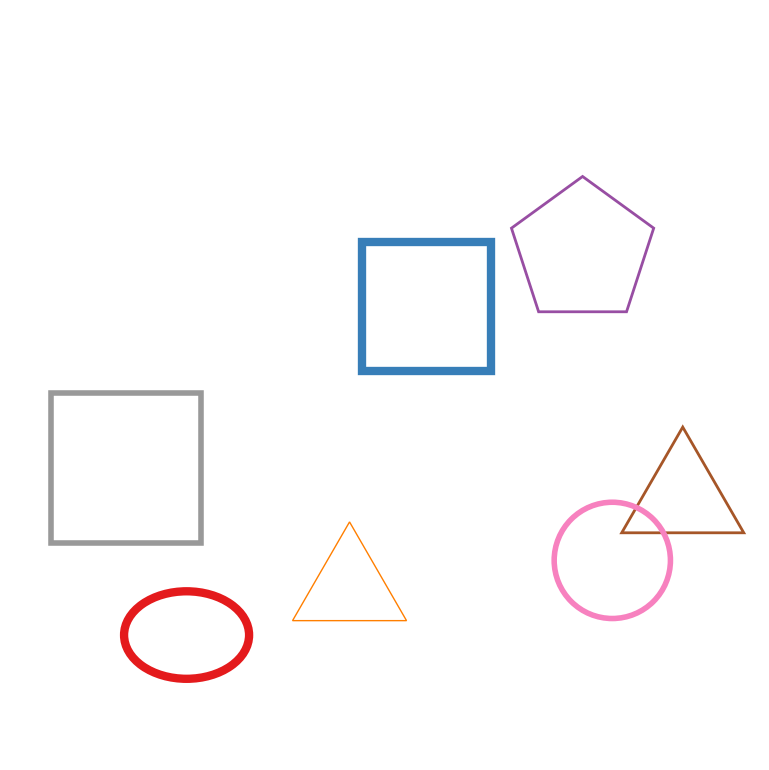[{"shape": "oval", "thickness": 3, "radius": 0.41, "center": [0.242, 0.175]}, {"shape": "square", "thickness": 3, "radius": 0.42, "center": [0.554, 0.602]}, {"shape": "pentagon", "thickness": 1, "radius": 0.49, "center": [0.757, 0.674]}, {"shape": "triangle", "thickness": 0.5, "radius": 0.43, "center": [0.454, 0.237]}, {"shape": "triangle", "thickness": 1, "radius": 0.46, "center": [0.887, 0.354]}, {"shape": "circle", "thickness": 2, "radius": 0.38, "center": [0.795, 0.272]}, {"shape": "square", "thickness": 2, "radius": 0.49, "center": [0.164, 0.393]}]